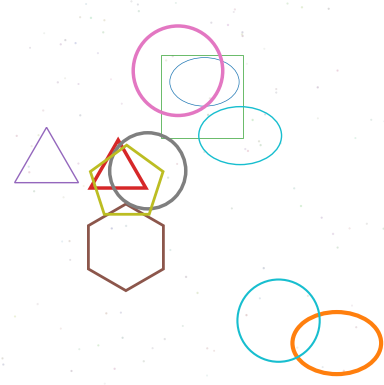[{"shape": "oval", "thickness": 0.5, "radius": 0.45, "center": [0.531, 0.787]}, {"shape": "oval", "thickness": 3, "radius": 0.58, "center": [0.875, 0.109]}, {"shape": "square", "thickness": 0.5, "radius": 0.53, "center": [0.525, 0.749]}, {"shape": "triangle", "thickness": 2.5, "radius": 0.42, "center": [0.307, 0.553]}, {"shape": "triangle", "thickness": 1, "radius": 0.48, "center": [0.121, 0.573]}, {"shape": "hexagon", "thickness": 2, "radius": 0.56, "center": [0.327, 0.358]}, {"shape": "circle", "thickness": 2.5, "radius": 0.58, "center": [0.462, 0.816]}, {"shape": "circle", "thickness": 2.5, "radius": 0.49, "center": [0.384, 0.556]}, {"shape": "pentagon", "thickness": 2, "radius": 0.5, "center": [0.329, 0.524]}, {"shape": "circle", "thickness": 1.5, "radius": 0.53, "center": [0.724, 0.167]}, {"shape": "oval", "thickness": 1, "radius": 0.54, "center": [0.624, 0.648]}]